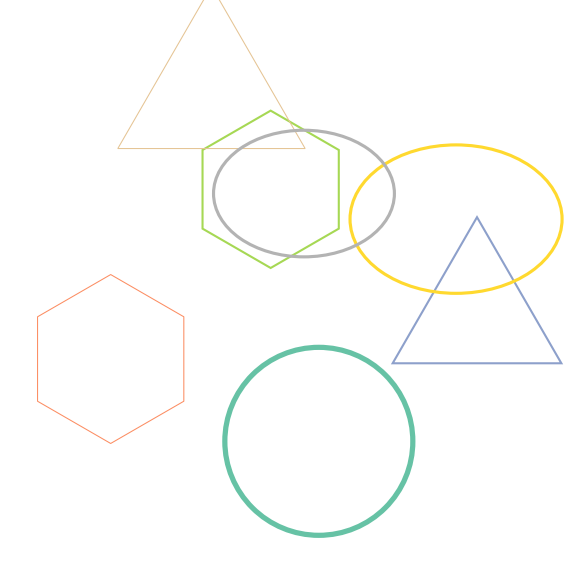[{"shape": "circle", "thickness": 2.5, "radius": 0.81, "center": [0.552, 0.235]}, {"shape": "hexagon", "thickness": 0.5, "radius": 0.73, "center": [0.192, 0.377]}, {"shape": "triangle", "thickness": 1, "radius": 0.84, "center": [0.826, 0.454]}, {"shape": "hexagon", "thickness": 1, "radius": 0.68, "center": [0.469, 0.671]}, {"shape": "oval", "thickness": 1.5, "radius": 0.92, "center": [0.79, 0.62]}, {"shape": "triangle", "thickness": 0.5, "radius": 0.94, "center": [0.366, 0.836]}, {"shape": "oval", "thickness": 1.5, "radius": 0.78, "center": [0.526, 0.664]}]